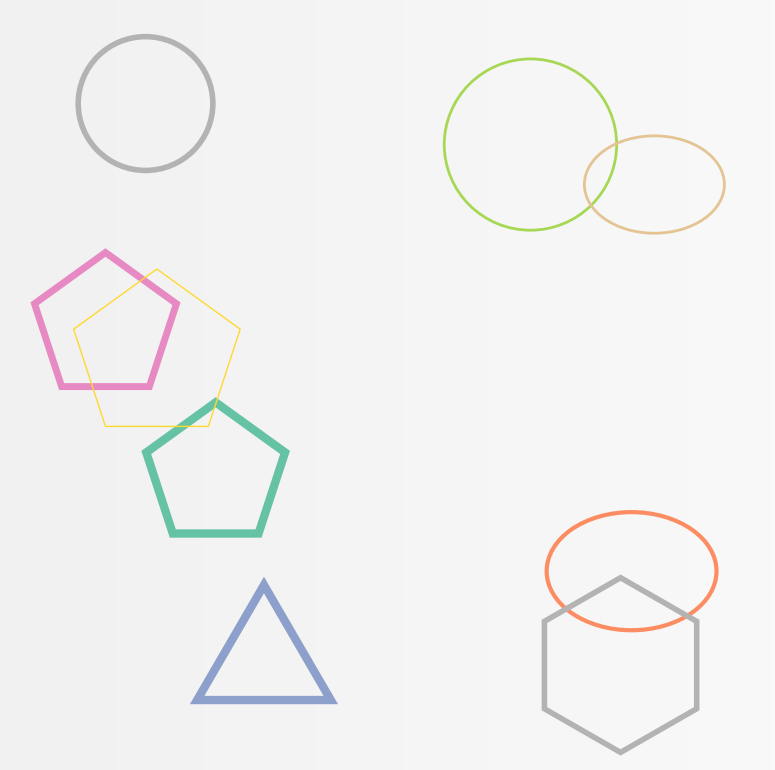[{"shape": "pentagon", "thickness": 3, "radius": 0.47, "center": [0.278, 0.383]}, {"shape": "oval", "thickness": 1.5, "radius": 0.55, "center": [0.815, 0.258]}, {"shape": "triangle", "thickness": 3, "radius": 0.5, "center": [0.341, 0.141]}, {"shape": "pentagon", "thickness": 2.5, "radius": 0.48, "center": [0.136, 0.576]}, {"shape": "circle", "thickness": 1, "radius": 0.56, "center": [0.684, 0.812]}, {"shape": "pentagon", "thickness": 0.5, "radius": 0.56, "center": [0.202, 0.538]}, {"shape": "oval", "thickness": 1, "radius": 0.45, "center": [0.844, 0.76]}, {"shape": "circle", "thickness": 2, "radius": 0.43, "center": [0.188, 0.866]}, {"shape": "hexagon", "thickness": 2, "radius": 0.57, "center": [0.801, 0.136]}]